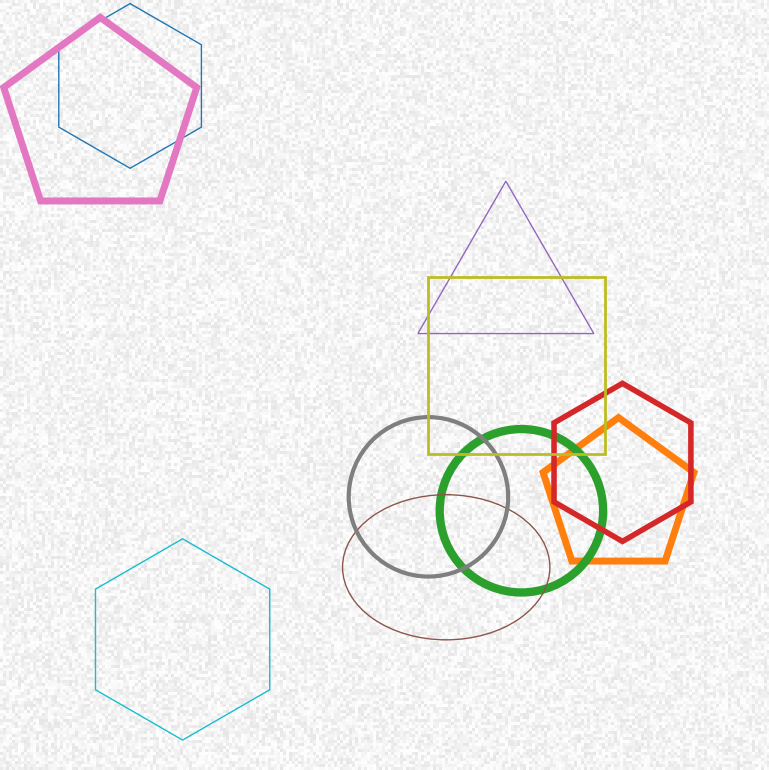[{"shape": "hexagon", "thickness": 0.5, "radius": 0.53, "center": [0.169, 0.888]}, {"shape": "pentagon", "thickness": 2.5, "radius": 0.52, "center": [0.803, 0.355]}, {"shape": "circle", "thickness": 3, "radius": 0.53, "center": [0.677, 0.337]}, {"shape": "hexagon", "thickness": 2, "radius": 0.51, "center": [0.808, 0.4]}, {"shape": "triangle", "thickness": 0.5, "radius": 0.66, "center": [0.657, 0.633]}, {"shape": "oval", "thickness": 0.5, "radius": 0.67, "center": [0.579, 0.263]}, {"shape": "pentagon", "thickness": 2.5, "radius": 0.66, "center": [0.13, 0.846]}, {"shape": "circle", "thickness": 1.5, "radius": 0.52, "center": [0.556, 0.355]}, {"shape": "square", "thickness": 1, "radius": 0.58, "center": [0.671, 0.525]}, {"shape": "hexagon", "thickness": 0.5, "radius": 0.65, "center": [0.237, 0.17]}]